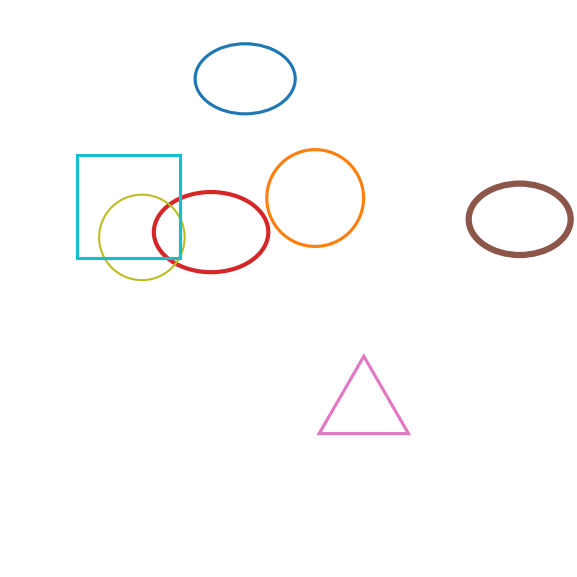[{"shape": "oval", "thickness": 1.5, "radius": 0.43, "center": [0.425, 0.863]}, {"shape": "circle", "thickness": 1.5, "radius": 0.42, "center": [0.546, 0.656]}, {"shape": "oval", "thickness": 2, "radius": 0.5, "center": [0.366, 0.597]}, {"shape": "oval", "thickness": 3, "radius": 0.44, "center": [0.9, 0.619]}, {"shape": "triangle", "thickness": 1.5, "radius": 0.45, "center": [0.63, 0.293]}, {"shape": "circle", "thickness": 1, "radius": 0.37, "center": [0.246, 0.588]}, {"shape": "square", "thickness": 1.5, "radius": 0.44, "center": [0.223, 0.642]}]